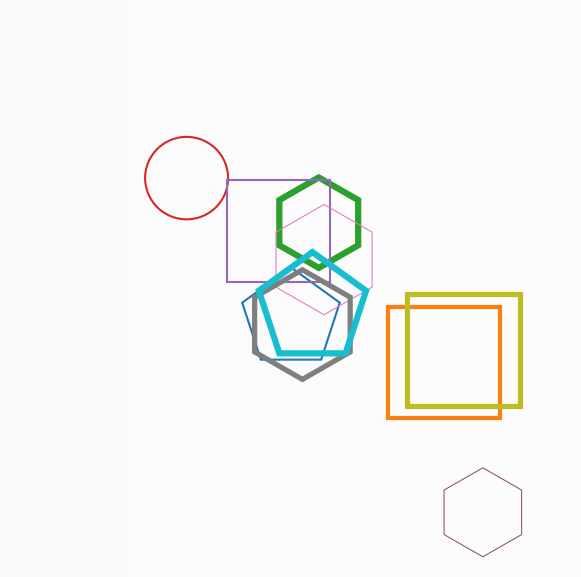[{"shape": "pentagon", "thickness": 1, "radius": 0.44, "center": [0.501, 0.448]}, {"shape": "square", "thickness": 2, "radius": 0.48, "center": [0.764, 0.372]}, {"shape": "hexagon", "thickness": 3, "radius": 0.39, "center": [0.548, 0.614]}, {"shape": "circle", "thickness": 1, "radius": 0.36, "center": [0.321, 0.691]}, {"shape": "square", "thickness": 1, "radius": 0.44, "center": [0.48, 0.599]}, {"shape": "hexagon", "thickness": 0.5, "radius": 0.39, "center": [0.831, 0.112]}, {"shape": "hexagon", "thickness": 0.5, "radius": 0.48, "center": [0.558, 0.55]}, {"shape": "hexagon", "thickness": 2.5, "radius": 0.47, "center": [0.52, 0.437]}, {"shape": "square", "thickness": 2.5, "radius": 0.49, "center": [0.798, 0.393]}, {"shape": "pentagon", "thickness": 3, "radius": 0.48, "center": [0.538, 0.466]}]